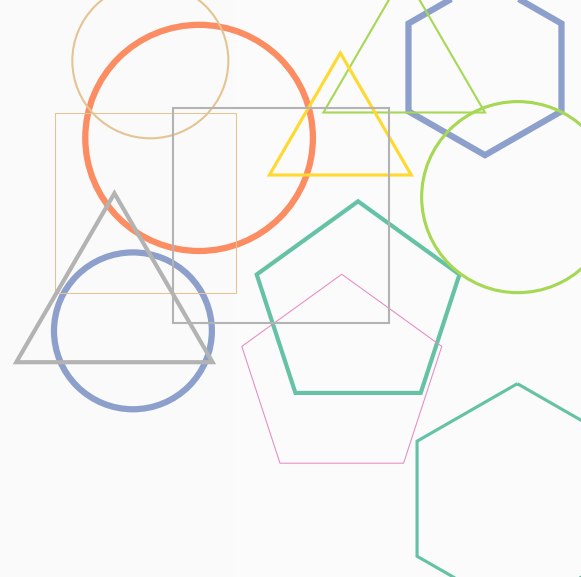[{"shape": "pentagon", "thickness": 2, "radius": 0.92, "center": [0.616, 0.467]}, {"shape": "hexagon", "thickness": 1.5, "radius": 1.0, "center": [0.89, 0.136]}, {"shape": "circle", "thickness": 3, "radius": 0.98, "center": [0.343, 0.76]}, {"shape": "circle", "thickness": 3, "radius": 0.68, "center": [0.229, 0.426]}, {"shape": "hexagon", "thickness": 3, "radius": 0.76, "center": [0.834, 0.882]}, {"shape": "pentagon", "thickness": 0.5, "radius": 0.9, "center": [0.588, 0.343]}, {"shape": "triangle", "thickness": 1, "radius": 0.8, "center": [0.695, 0.885]}, {"shape": "circle", "thickness": 1.5, "radius": 0.83, "center": [0.891, 0.658]}, {"shape": "triangle", "thickness": 1.5, "radius": 0.7, "center": [0.586, 0.767]}, {"shape": "circle", "thickness": 1, "radius": 0.67, "center": [0.259, 0.894]}, {"shape": "square", "thickness": 0.5, "radius": 0.78, "center": [0.25, 0.647]}, {"shape": "square", "thickness": 1, "radius": 0.93, "center": [0.483, 0.625]}, {"shape": "triangle", "thickness": 2, "radius": 0.97, "center": [0.197, 0.469]}]